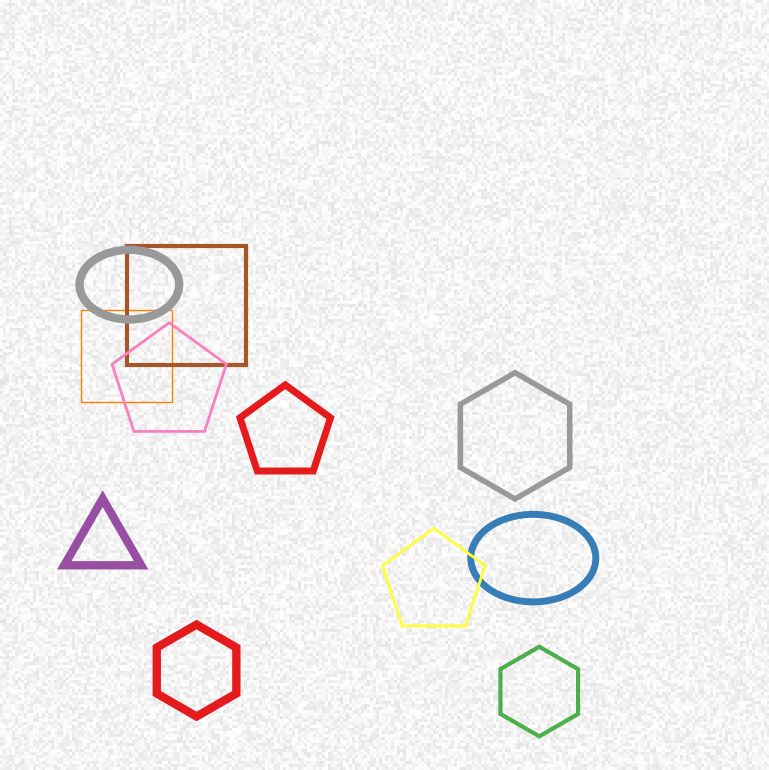[{"shape": "pentagon", "thickness": 2.5, "radius": 0.31, "center": [0.37, 0.438]}, {"shape": "hexagon", "thickness": 3, "radius": 0.3, "center": [0.255, 0.129]}, {"shape": "oval", "thickness": 2.5, "radius": 0.41, "center": [0.693, 0.275]}, {"shape": "hexagon", "thickness": 1.5, "radius": 0.29, "center": [0.7, 0.102]}, {"shape": "triangle", "thickness": 3, "radius": 0.29, "center": [0.133, 0.295]}, {"shape": "square", "thickness": 0.5, "radius": 0.3, "center": [0.164, 0.538]}, {"shape": "pentagon", "thickness": 1, "radius": 0.35, "center": [0.563, 0.244]}, {"shape": "square", "thickness": 1.5, "radius": 0.39, "center": [0.242, 0.604]}, {"shape": "pentagon", "thickness": 1, "radius": 0.39, "center": [0.22, 0.503]}, {"shape": "oval", "thickness": 3, "radius": 0.32, "center": [0.168, 0.63]}, {"shape": "hexagon", "thickness": 2, "radius": 0.41, "center": [0.669, 0.434]}]